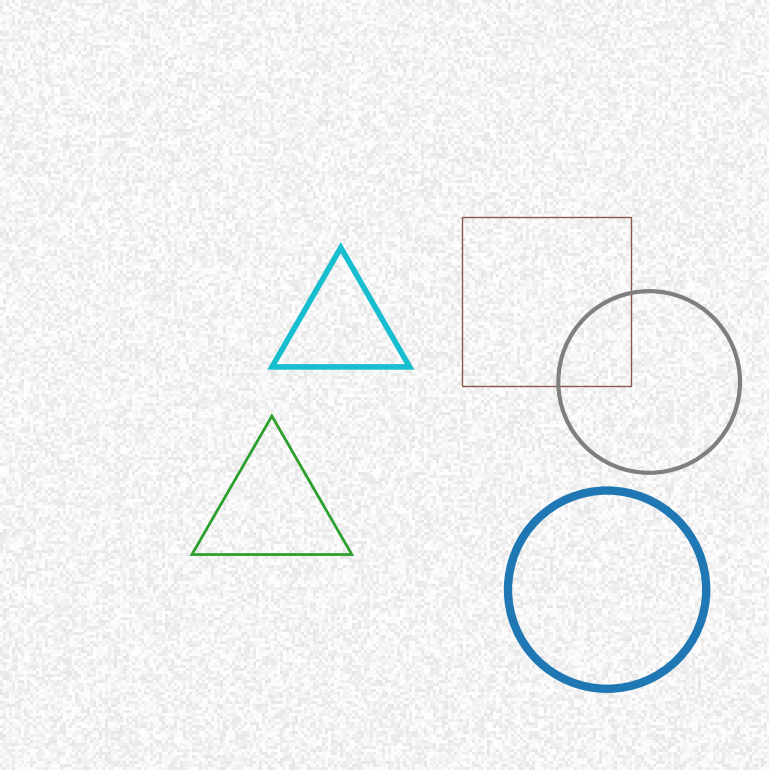[{"shape": "circle", "thickness": 3, "radius": 0.64, "center": [0.788, 0.234]}, {"shape": "triangle", "thickness": 1, "radius": 0.6, "center": [0.353, 0.34]}, {"shape": "square", "thickness": 0.5, "radius": 0.55, "center": [0.71, 0.608]}, {"shape": "circle", "thickness": 1.5, "radius": 0.59, "center": [0.843, 0.504]}, {"shape": "triangle", "thickness": 2, "radius": 0.52, "center": [0.443, 0.575]}]